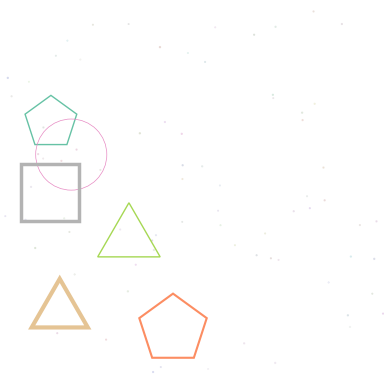[{"shape": "pentagon", "thickness": 1, "radius": 0.35, "center": [0.132, 0.682]}, {"shape": "pentagon", "thickness": 1.5, "radius": 0.46, "center": [0.449, 0.145]}, {"shape": "circle", "thickness": 0.5, "radius": 0.46, "center": [0.185, 0.598]}, {"shape": "triangle", "thickness": 1, "radius": 0.47, "center": [0.335, 0.38]}, {"shape": "triangle", "thickness": 3, "radius": 0.42, "center": [0.155, 0.192]}, {"shape": "square", "thickness": 2.5, "radius": 0.37, "center": [0.13, 0.501]}]